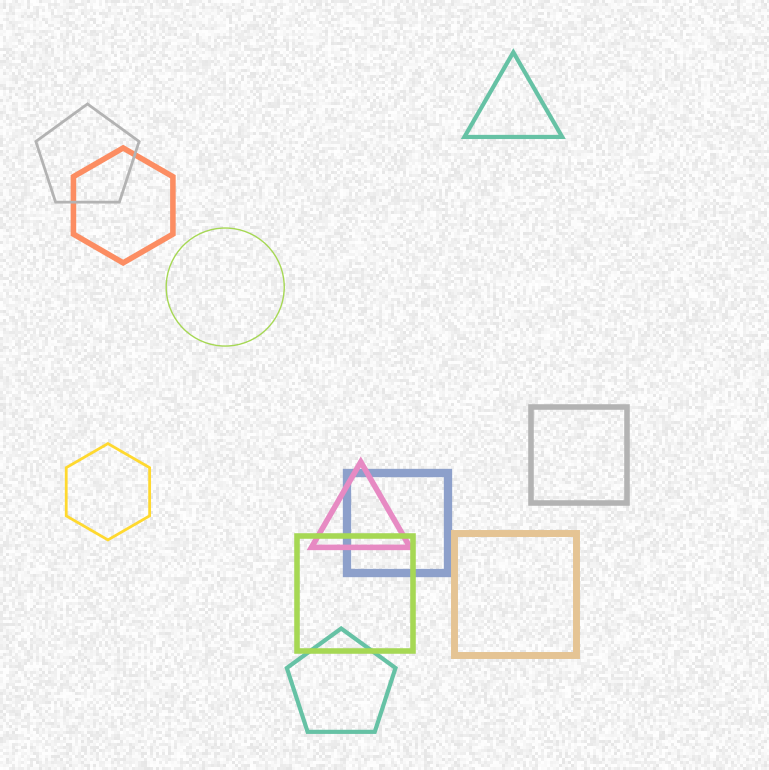[{"shape": "pentagon", "thickness": 1.5, "radius": 0.37, "center": [0.443, 0.11]}, {"shape": "triangle", "thickness": 1.5, "radius": 0.37, "center": [0.667, 0.859]}, {"shape": "hexagon", "thickness": 2, "radius": 0.37, "center": [0.16, 0.733]}, {"shape": "square", "thickness": 3, "radius": 0.33, "center": [0.516, 0.321]}, {"shape": "triangle", "thickness": 2, "radius": 0.37, "center": [0.469, 0.326]}, {"shape": "square", "thickness": 2, "radius": 0.37, "center": [0.461, 0.23]}, {"shape": "circle", "thickness": 0.5, "radius": 0.38, "center": [0.292, 0.627]}, {"shape": "hexagon", "thickness": 1, "radius": 0.31, "center": [0.14, 0.361]}, {"shape": "square", "thickness": 2.5, "radius": 0.4, "center": [0.669, 0.228]}, {"shape": "square", "thickness": 2, "radius": 0.31, "center": [0.752, 0.409]}, {"shape": "pentagon", "thickness": 1, "radius": 0.35, "center": [0.114, 0.794]}]